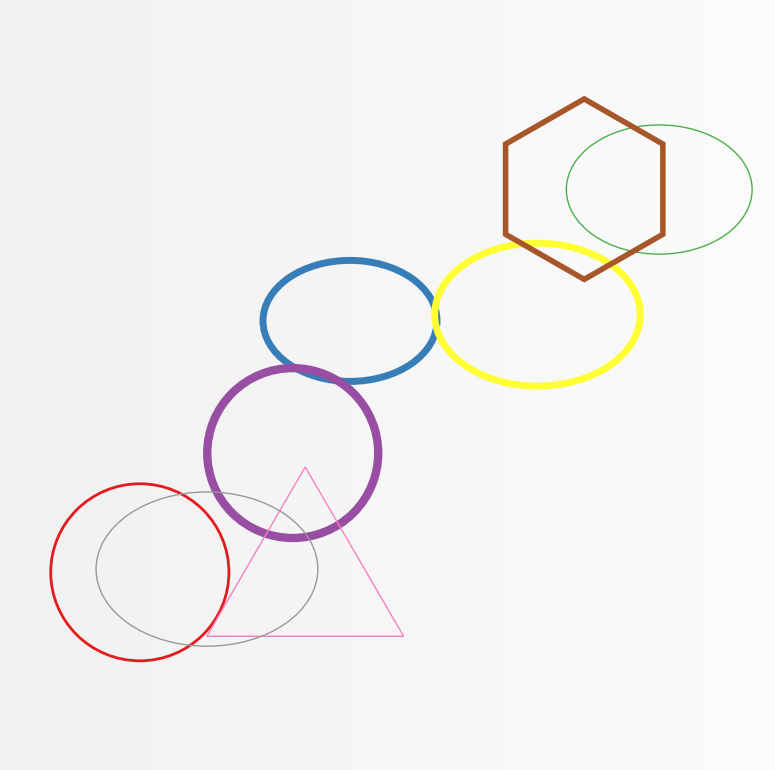[{"shape": "circle", "thickness": 1, "radius": 0.57, "center": [0.18, 0.257]}, {"shape": "oval", "thickness": 2.5, "radius": 0.56, "center": [0.452, 0.583]}, {"shape": "oval", "thickness": 0.5, "radius": 0.6, "center": [0.851, 0.754]}, {"shape": "circle", "thickness": 3, "radius": 0.55, "center": [0.378, 0.412]}, {"shape": "oval", "thickness": 2.5, "radius": 0.66, "center": [0.694, 0.591]}, {"shape": "hexagon", "thickness": 2, "radius": 0.59, "center": [0.754, 0.754]}, {"shape": "triangle", "thickness": 0.5, "radius": 0.73, "center": [0.394, 0.247]}, {"shape": "oval", "thickness": 0.5, "radius": 0.72, "center": [0.267, 0.261]}]